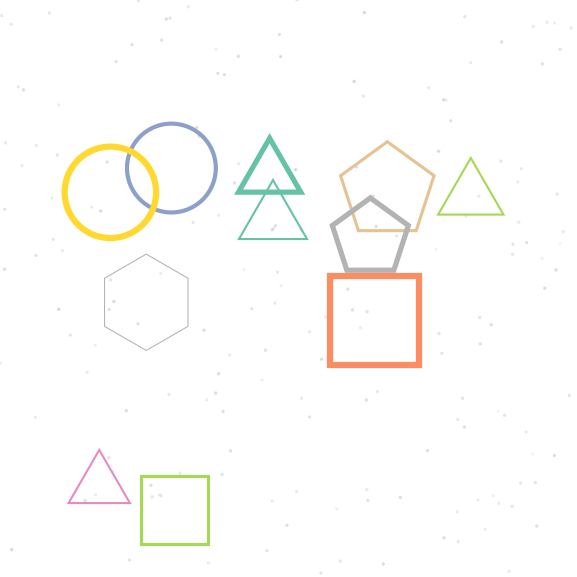[{"shape": "triangle", "thickness": 1, "radius": 0.34, "center": [0.473, 0.619]}, {"shape": "triangle", "thickness": 2.5, "radius": 0.31, "center": [0.467, 0.698]}, {"shape": "square", "thickness": 3, "radius": 0.38, "center": [0.648, 0.444]}, {"shape": "circle", "thickness": 2, "radius": 0.38, "center": [0.297, 0.708]}, {"shape": "triangle", "thickness": 1, "radius": 0.31, "center": [0.172, 0.159]}, {"shape": "triangle", "thickness": 1, "radius": 0.33, "center": [0.815, 0.66]}, {"shape": "square", "thickness": 1.5, "radius": 0.29, "center": [0.302, 0.116]}, {"shape": "circle", "thickness": 3, "radius": 0.4, "center": [0.191, 0.666]}, {"shape": "pentagon", "thickness": 1.5, "radius": 0.43, "center": [0.671, 0.669]}, {"shape": "hexagon", "thickness": 0.5, "radius": 0.42, "center": [0.253, 0.476]}, {"shape": "pentagon", "thickness": 2.5, "radius": 0.35, "center": [0.641, 0.587]}]